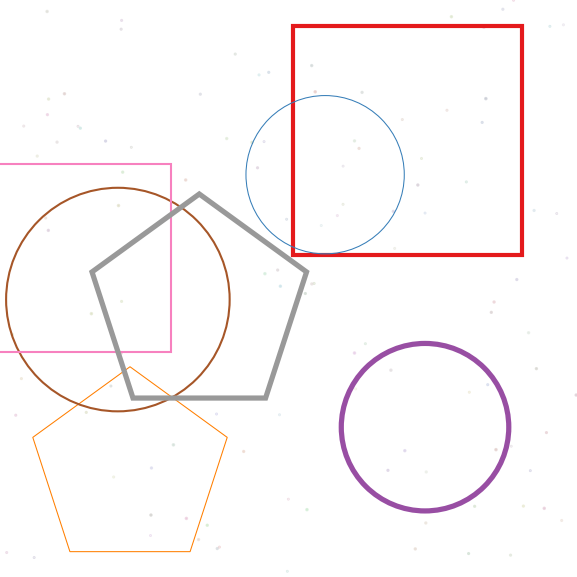[{"shape": "square", "thickness": 2, "radius": 0.99, "center": [0.706, 0.756]}, {"shape": "circle", "thickness": 0.5, "radius": 0.69, "center": [0.563, 0.697]}, {"shape": "circle", "thickness": 2.5, "radius": 0.73, "center": [0.736, 0.259]}, {"shape": "pentagon", "thickness": 0.5, "radius": 0.88, "center": [0.225, 0.187]}, {"shape": "circle", "thickness": 1, "radius": 0.97, "center": [0.204, 0.48]}, {"shape": "square", "thickness": 1, "radius": 0.81, "center": [0.133, 0.553]}, {"shape": "pentagon", "thickness": 2.5, "radius": 0.98, "center": [0.345, 0.468]}]